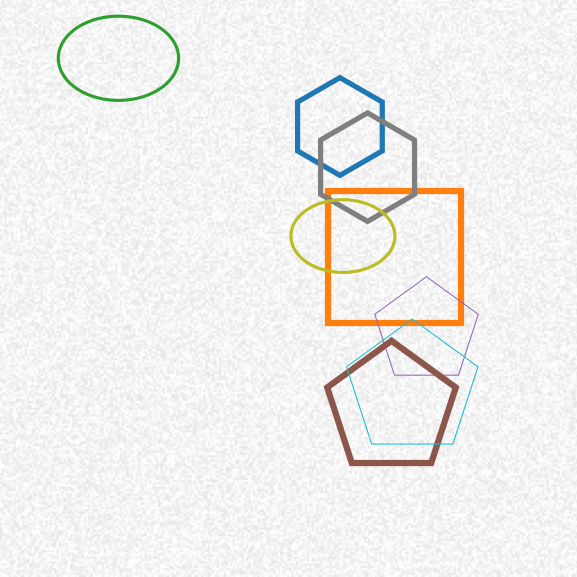[{"shape": "hexagon", "thickness": 2.5, "radius": 0.42, "center": [0.589, 0.78]}, {"shape": "square", "thickness": 3, "radius": 0.57, "center": [0.683, 0.554]}, {"shape": "oval", "thickness": 1.5, "radius": 0.52, "center": [0.205, 0.898]}, {"shape": "pentagon", "thickness": 0.5, "radius": 0.47, "center": [0.739, 0.426]}, {"shape": "pentagon", "thickness": 3, "radius": 0.59, "center": [0.678, 0.292]}, {"shape": "hexagon", "thickness": 2.5, "radius": 0.47, "center": [0.637, 0.71]}, {"shape": "oval", "thickness": 1.5, "radius": 0.45, "center": [0.594, 0.59]}, {"shape": "pentagon", "thickness": 0.5, "radius": 0.6, "center": [0.714, 0.327]}]